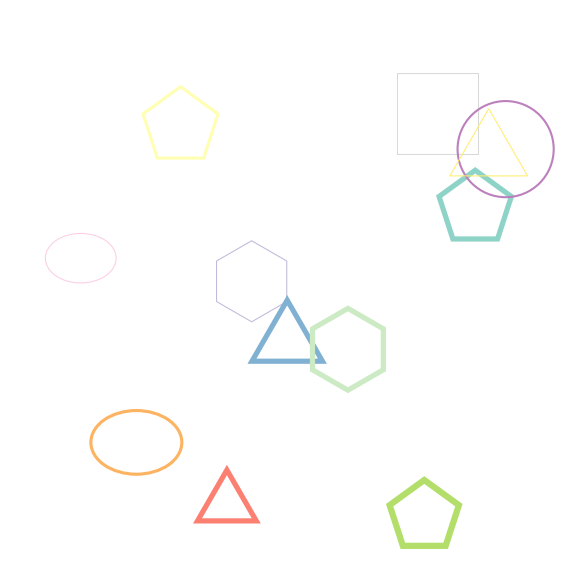[{"shape": "pentagon", "thickness": 2.5, "radius": 0.33, "center": [0.823, 0.639]}, {"shape": "pentagon", "thickness": 1.5, "radius": 0.34, "center": [0.313, 0.781]}, {"shape": "hexagon", "thickness": 0.5, "radius": 0.35, "center": [0.436, 0.512]}, {"shape": "triangle", "thickness": 2.5, "radius": 0.29, "center": [0.393, 0.127]}, {"shape": "triangle", "thickness": 2.5, "radius": 0.35, "center": [0.497, 0.409]}, {"shape": "oval", "thickness": 1.5, "radius": 0.39, "center": [0.236, 0.233]}, {"shape": "pentagon", "thickness": 3, "radius": 0.32, "center": [0.735, 0.105]}, {"shape": "oval", "thickness": 0.5, "radius": 0.31, "center": [0.14, 0.552]}, {"shape": "square", "thickness": 0.5, "radius": 0.35, "center": [0.757, 0.802]}, {"shape": "circle", "thickness": 1, "radius": 0.42, "center": [0.876, 0.741]}, {"shape": "hexagon", "thickness": 2.5, "radius": 0.35, "center": [0.602, 0.394]}, {"shape": "triangle", "thickness": 0.5, "radius": 0.39, "center": [0.846, 0.733]}]